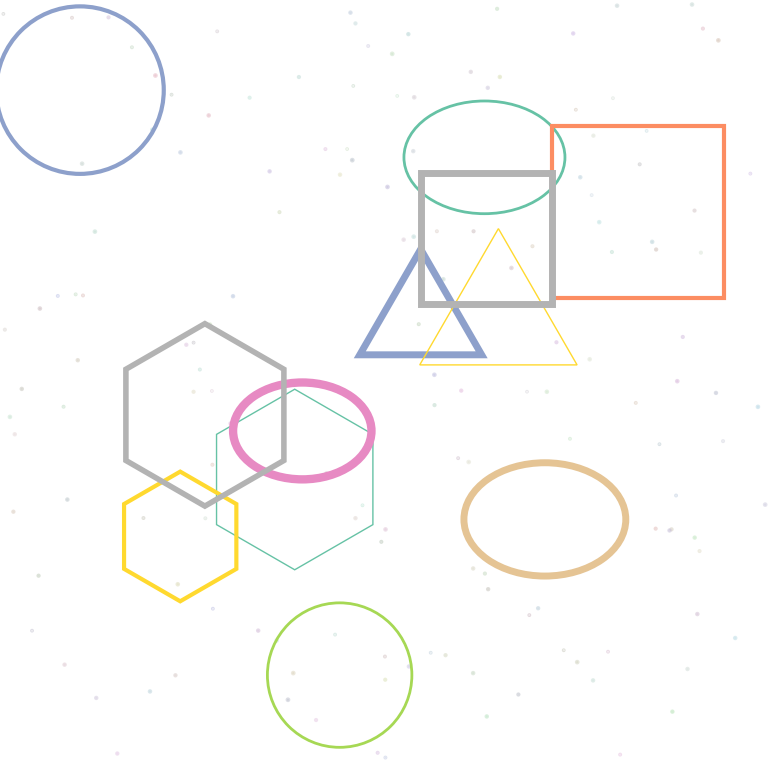[{"shape": "oval", "thickness": 1, "radius": 0.52, "center": [0.629, 0.796]}, {"shape": "hexagon", "thickness": 0.5, "radius": 0.59, "center": [0.383, 0.377]}, {"shape": "square", "thickness": 1.5, "radius": 0.56, "center": [0.829, 0.724]}, {"shape": "triangle", "thickness": 2.5, "radius": 0.46, "center": [0.546, 0.585]}, {"shape": "circle", "thickness": 1.5, "radius": 0.54, "center": [0.104, 0.883]}, {"shape": "oval", "thickness": 3, "radius": 0.45, "center": [0.393, 0.44]}, {"shape": "circle", "thickness": 1, "radius": 0.47, "center": [0.441, 0.123]}, {"shape": "triangle", "thickness": 0.5, "radius": 0.59, "center": [0.647, 0.585]}, {"shape": "hexagon", "thickness": 1.5, "radius": 0.42, "center": [0.234, 0.303]}, {"shape": "oval", "thickness": 2.5, "radius": 0.53, "center": [0.708, 0.325]}, {"shape": "square", "thickness": 2.5, "radius": 0.43, "center": [0.632, 0.69]}, {"shape": "hexagon", "thickness": 2, "radius": 0.59, "center": [0.266, 0.461]}]